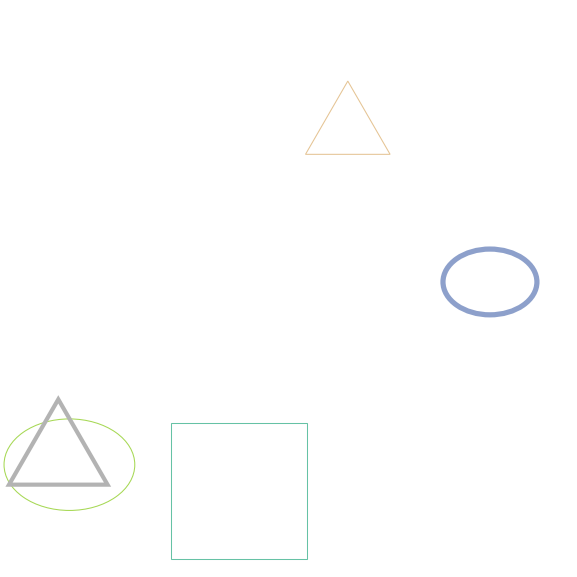[{"shape": "square", "thickness": 0.5, "radius": 0.59, "center": [0.414, 0.149]}, {"shape": "oval", "thickness": 2.5, "radius": 0.41, "center": [0.848, 0.511]}, {"shape": "oval", "thickness": 0.5, "radius": 0.57, "center": [0.12, 0.194]}, {"shape": "triangle", "thickness": 0.5, "radius": 0.42, "center": [0.602, 0.774]}, {"shape": "triangle", "thickness": 2, "radius": 0.49, "center": [0.101, 0.209]}]